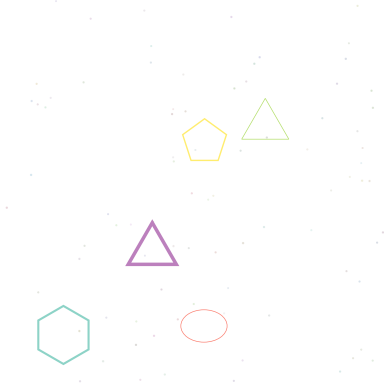[{"shape": "hexagon", "thickness": 1.5, "radius": 0.38, "center": [0.165, 0.13]}, {"shape": "oval", "thickness": 0.5, "radius": 0.3, "center": [0.53, 0.153]}, {"shape": "triangle", "thickness": 0.5, "radius": 0.35, "center": [0.689, 0.674]}, {"shape": "triangle", "thickness": 2.5, "radius": 0.36, "center": [0.396, 0.349]}, {"shape": "pentagon", "thickness": 1, "radius": 0.3, "center": [0.531, 0.632]}]